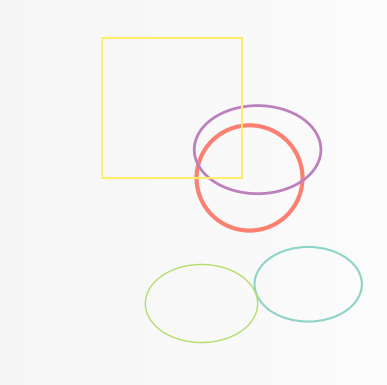[{"shape": "oval", "thickness": 1.5, "radius": 0.69, "center": [0.795, 0.262]}, {"shape": "circle", "thickness": 3, "radius": 0.68, "center": [0.644, 0.538]}, {"shape": "oval", "thickness": 1, "radius": 0.72, "center": [0.52, 0.212]}, {"shape": "oval", "thickness": 2, "radius": 0.82, "center": [0.665, 0.611]}, {"shape": "square", "thickness": 1.5, "radius": 0.9, "center": [0.443, 0.719]}]